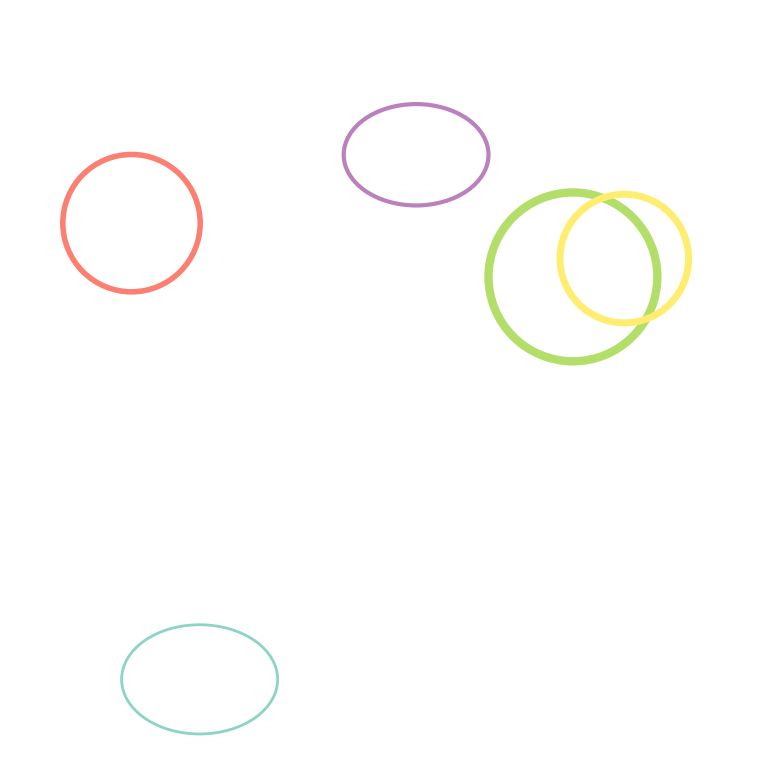[{"shape": "oval", "thickness": 1, "radius": 0.51, "center": [0.259, 0.118]}, {"shape": "circle", "thickness": 2, "radius": 0.45, "center": [0.171, 0.71]}, {"shape": "circle", "thickness": 3, "radius": 0.55, "center": [0.744, 0.64]}, {"shape": "oval", "thickness": 1.5, "radius": 0.47, "center": [0.54, 0.799]}, {"shape": "circle", "thickness": 2.5, "radius": 0.42, "center": [0.811, 0.664]}]